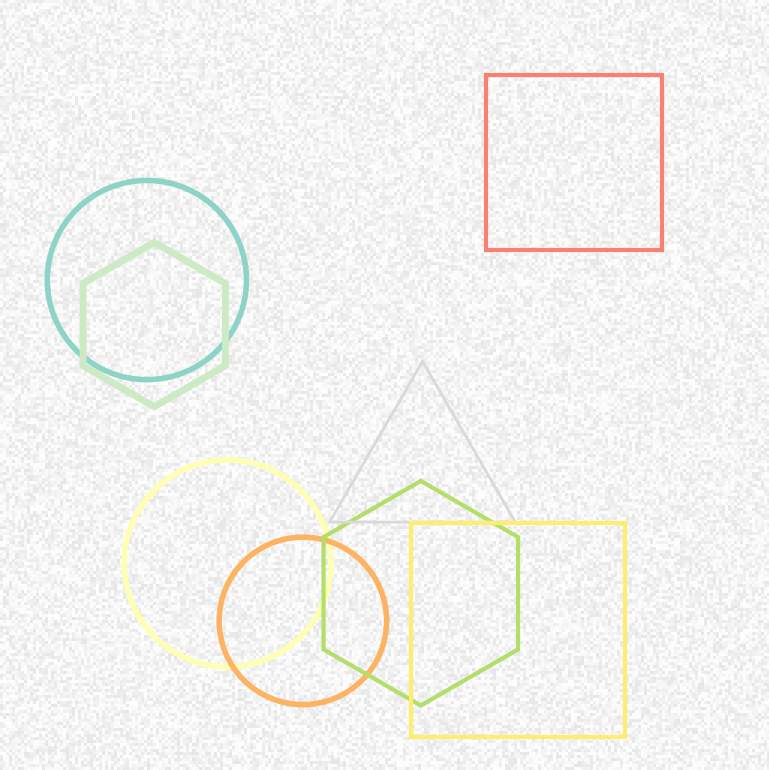[{"shape": "circle", "thickness": 2, "radius": 0.65, "center": [0.191, 0.636]}, {"shape": "circle", "thickness": 2, "radius": 0.67, "center": [0.295, 0.268]}, {"shape": "square", "thickness": 1.5, "radius": 0.57, "center": [0.746, 0.789]}, {"shape": "circle", "thickness": 2, "radius": 0.54, "center": [0.393, 0.194]}, {"shape": "hexagon", "thickness": 1.5, "radius": 0.73, "center": [0.546, 0.23]}, {"shape": "triangle", "thickness": 1, "radius": 0.7, "center": [0.549, 0.392]}, {"shape": "hexagon", "thickness": 2.5, "radius": 0.53, "center": [0.2, 0.579]}, {"shape": "square", "thickness": 1.5, "radius": 0.69, "center": [0.672, 0.182]}]